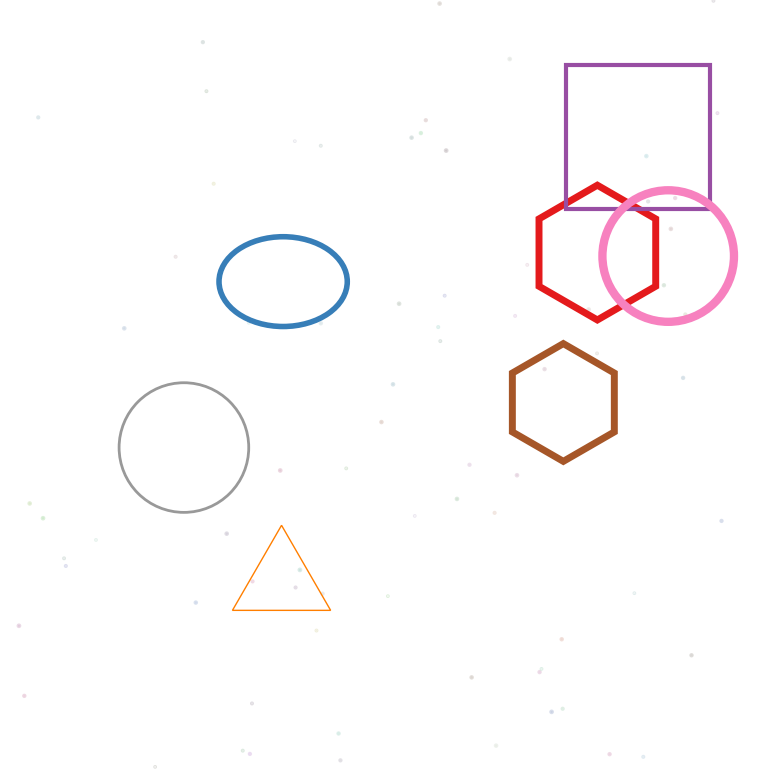[{"shape": "hexagon", "thickness": 2.5, "radius": 0.44, "center": [0.776, 0.672]}, {"shape": "oval", "thickness": 2, "radius": 0.42, "center": [0.368, 0.634]}, {"shape": "square", "thickness": 1.5, "radius": 0.47, "center": [0.829, 0.823]}, {"shape": "triangle", "thickness": 0.5, "radius": 0.37, "center": [0.366, 0.244]}, {"shape": "hexagon", "thickness": 2.5, "radius": 0.38, "center": [0.732, 0.477]}, {"shape": "circle", "thickness": 3, "radius": 0.43, "center": [0.868, 0.667]}, {"shape": "circle", "thickness": 1, "radius": 0.42, "center": [0.239, 0.419]}]